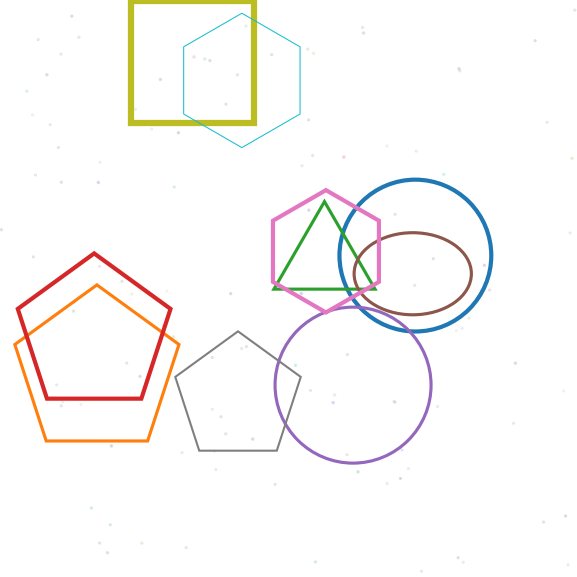[{"shape": "circle", "thickness": 2, "radius": 0.66, "center": [0.719, 0.557]}, {"shape": "pentagon", "thickness": 1.5, "radius": 0.75, "center": [0.168, 0.356]}, {"shape": "triangle", "thickness": 1.5, "radius": 0.51, "center": [0.562, 0.549]}, {"shape": "pentagon", "thickness": 2, "radius": 0.7, "center": [0.163, 0.421]}, {"shape": "circle", "thickness": 1.5, "radius": 0.68, "center": [0.611, 0.332]}, {"shape": "oval", "thickness": 1.5, "radius": 0.51, "center": [0.715, 0.525]}, {"shape": "hexagon", "thickness": 2, "radius": 0.53, "center": [0.564, 0.564]}, {"shape": "pentagon", "thickness": 1, "radius": 0.57, "center": [0.412, 0.311]}, {"shape": "square", "thickness": 3, "radius": 0.53, "center": [0.333, 0.892]}, {"shape": "hexagon", "thickness": 0.5, "radius": 0.58, "center": [0.419, 0.86]}]